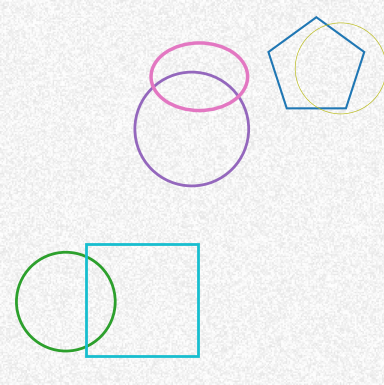[{"shape": "pentagon", "thickness": 1.5, "radius": 0.65, "center": [0.822, 0.824]}, {"shape": "circle", "thickness": 2, "radius": 0.64, "center": [0.171, 0.216]}, {"shape": "circle", "thickness": 2, "radius": 0.74, "center": [0.498, 0.665]}, {"shape": "oval", "thickness": 2.5, "radius": 0.63, "center": [0.518, 0.801]}, {"shape": "circle", "thickness": 0.5, "radius": 0.59, "center": [0.885, 0.822]}, {"shape": "square", "thickness": 2, "radius": 0.73, "center": [0.369, 0.221]}]